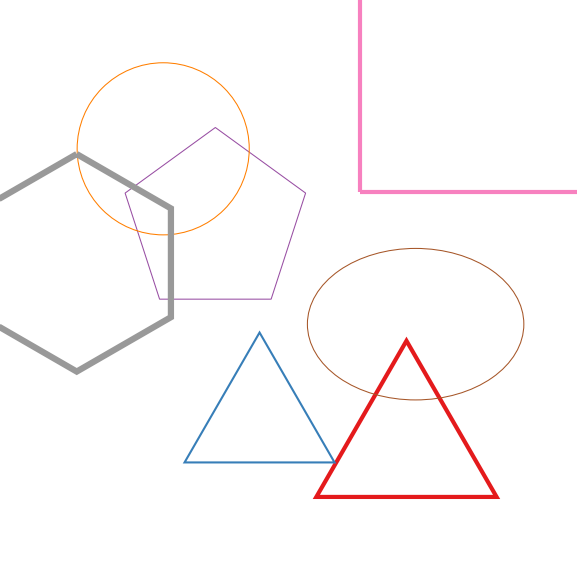[{"shape": "triangle", "thickness": 2, "radius": 0.9, "center": [0.704, 0.229]}, {"shape": "triangle", "thickness": 1, "radius": 0.75, "center": [0.449, 0.273]}, {"shape": "pentagon", "thickness": 0.5, "radius": 0.82, "center": [0.373, 0.614]}, {"shape": "circle", "thickness": 0.5, "radius": 0.75, "center": [0.283, 0.741]}, {"shape": "oval", "thickness": 0.5, "radius": 0.94, "center": [0.72, 0.438]}, {"shape": "square", "thickness": 2, "radius": 0.98, "center": [0.82, 0.863]}, {"shape": "hexagon", "thickness": 3, "radius": 0.94, "center": [0.133, 0.544]}]